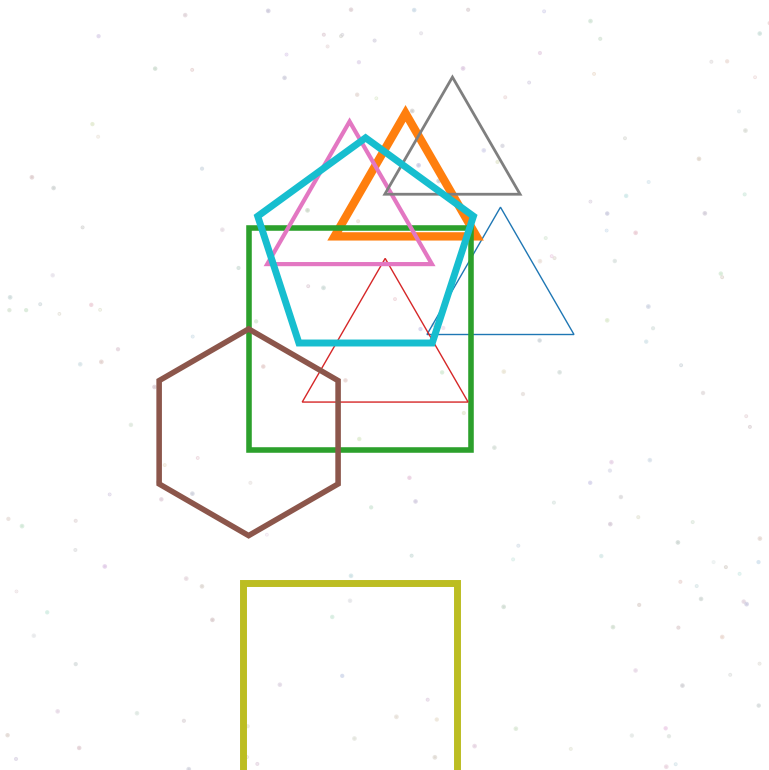[{"shape": "triangle", "thickness": 0.5, "radius": 0.55, "center": [0.65, 0.621]}, {"shape": "triangle", "thickness": 3, "radius": 0.53, "center": [0.527, 0.746]}, {"shape": "square", "thickness": 2, "radius": 0.72, "center": [0.467, 0.559]}, {"shape": "triangle", "thickness": 0.5, "radius": 0.62, "center": [0.5, 0.54]}, {"shape": "hexagon", "thickness": 2, "radius": 0.67, "center": [0.323, 0.439]}, {"shape": "triangle", "thickness": 1.5, "radius": 0.62, "center": [0.454, 0.719]}, {"shape": "triangle", "thickness": 1, "radius": 0.51, "center": [0.588, 0.798]}, {"shape": "square", "thickness": 2.5, "radius": 0.69, "center": [0.454, 0.104]}, {"shape": "pentagon", "thickness": 2.5, "radius": 0.74, "center": [0.475, 0.674]}]